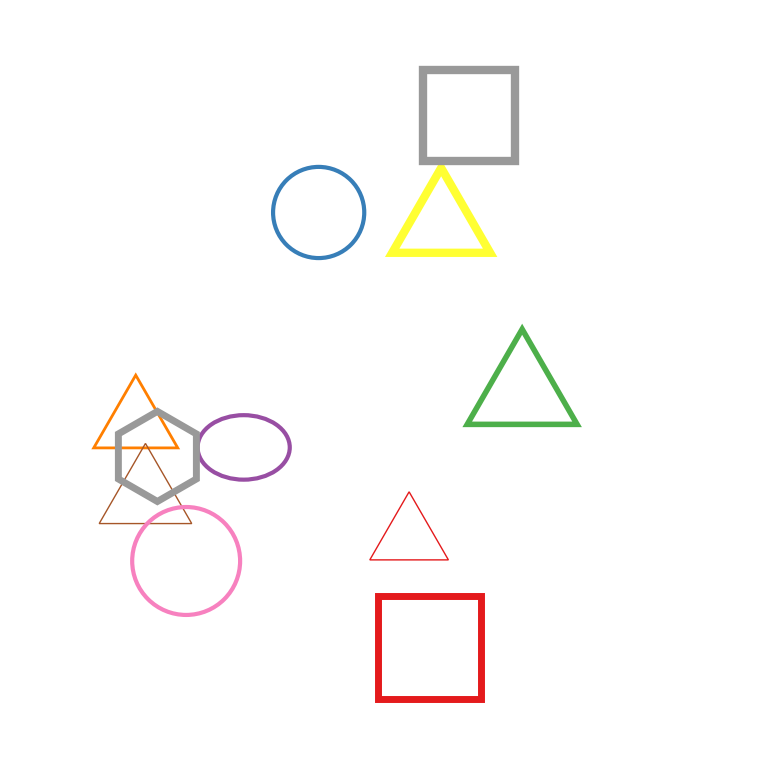[{"shape": "triangle", "thickness": 0.5, "radius": 0.29, "center": [0.531, 0.302]}, {"shape": "square", "thickness": 2.5, "radius": 0.33, "center": [0.557, 0.159]}, {"shape": "circle", "thickness": 1.5, "radius": 0.3, "center": [0.414, 0.724]}, {"shape": "triangle", "thickness": 2, "radius": 0.41, "center": [0.678, 0.49]}, {"shape": "oval", "thickness": 1.5, "radius": 0.3, "center": [0.316, 0.419]}, {"shape": "triangle", "thickness": 1, "radius": 0.31, "center": [0.176, 0.45]}, {"shape": "triangle", "thickness": 3, "radius": 0.37, "center": [0.573, 0.708]}, {"shape": "triangle", "thickness": 0.5, "radius": 0.35, "center": [0.189, 0.355]}, {"shape": "circle", "thickness": 1.5, "radius": 0.35, "center": [0.242, 0.271]}, {"shape": "square", "thickness": 3, "radius": 0.3, "center": [0.609, 0.85]}, {"shape": "hexagon", "thickness": 2.5, "radius": 0.29, "center": [0.204, 0.407]}]